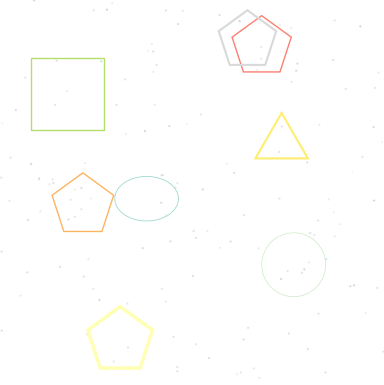[{"shape": "oval", "thickness": 0.5, "radius": 0.41, "center": [0.381, 0.484]}, {"shape": "pentagon", "thickness": 2.5, "radius": 0.44, "center": [0.312, 0.115]}, {"shape": "pentagon", "thickness": 1, "radius": 0.4, "center": [0.68, 0.879]}, {"shape": "pentagon", "thickness": 1, "radius": 0.42, "center": [0.215, 0.467]}, {"shape": "square", "thickness": 1, "radius": 0.47, "center": [0.175, 0.756]}, {"shape": "pentagon", "thickness": 1.5, "radius": 0.39, "center": [0.643, 0.895]}, {"shape": "circle", "thickness": 0.5, "radius": 0.42, "center": [0.763, 0.312]}, {"shape": "triangle", "thickness": 1.5, "radius": 0.39, "center": [0.732, 0.628]}]